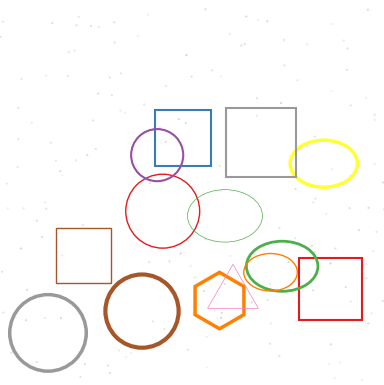[{"shape": "square", "thickness": 1.5, "radius": 0.41, "center": [0.858, 0.249]}, {"shape": "circle", "thickness": 1, "radius": 0.48, "center": [0.423, 0.451]}, {"shape": "square", "thickness": 1.5, "radius": 0.36, "center": [0.476, 0.641]}, {"shape": "oval", "thickness": 2, "radius": 0.46, "center": [0.733, 0.308]}, {"shape": "oval", "thickness": 0.5, "radius": 0.49, "center": [0.584, 0.439]}, {"shape": "circle", "thickness": 1.5, "radius": 0.34, "center": [0.408, 0.597]}, {"shape": "hexagon", "thickness": 2.5, "radius": 0.37, "center": [0.57, 0.219]}, {"shape": "oval", "thickness": 1, "radius": 0.35, "center": [0.703, 0.293]}, {"shape": "oval", "thickness": 2.5, "radius": 0.44, "center": [0.841, 0.575]}, {"shape": "square", "thickness": 1, "radius": 0.36, "center": [0.217, 0.336]}, {"shape": "circle", "thickness": 3, "radius": 0.48, "center": [0.369, 0.192]}, {"shape": "triangle", "thickness": 0.5, "radius": 0.38, "center": [0.605, 0.237]}, {"shape": "circle", "thickness": 2.5, "radius": 0.5, "center": [0.125, 0.135]}, {"shape": "square", "thickness": 1.5, "radius": 0.45, "center": [0.678, 0.63]}]